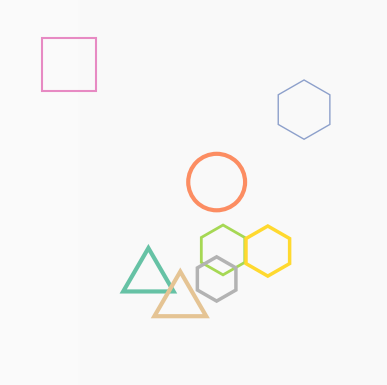[{"shape": "triangle", "thickness": 3, "radius": 0.38, "center": [0.383, 0.281]}, {"shape": "circle", "thickness": 3, "radius": 0.37, "center": [0.559, 0.527]}, {"shape": "hexagon", "thickness": 1, "radius": 0.38, "center": [0.785, 0.715]}, {"shape": "square", "thickness": 1.5, "radius": 0.35, "center": [0.177, 0.833]}, {"shape": "hexagon", "thickness": 2, "radius": 0.32, "center": [0.576, 0.351]}, {"shape": "hexagon", "thickness": 2.5, "radius": 0.33, "center": [0.691, 0.348]}, {"shape": "triangle", "thickness": 3, "radius": 0.39, "center": [0.465, 0.217]}, {"shape": "hexagon", "thickness": 2.5, "radius": 0.29, "center": [0.559, 0.275]}]